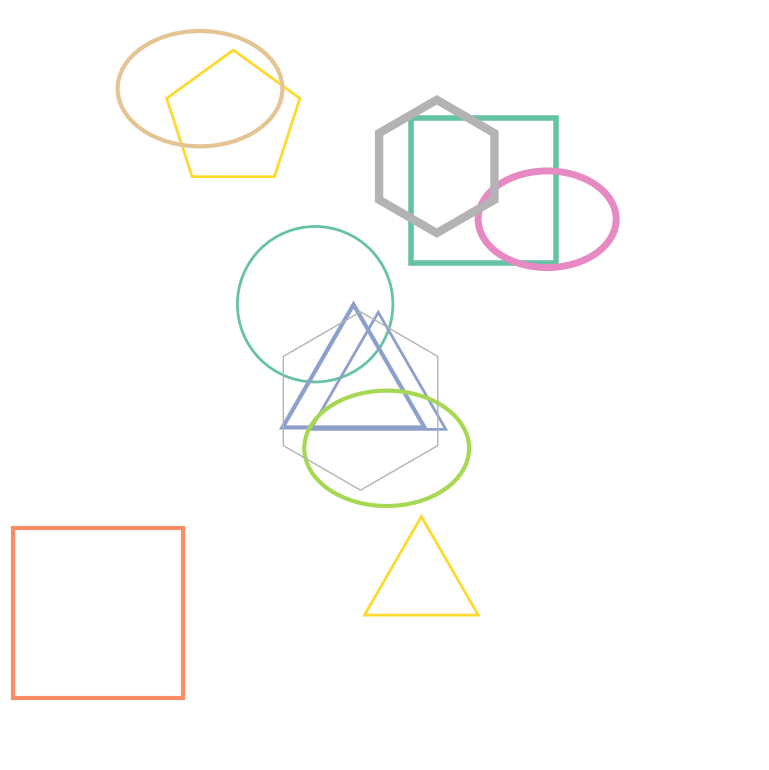[{"shape": "circle", "thickness": 1, "radius": 0.5, "center": [0.409, 0.605]}, {"shape": "square", "thickness": 2, "radius": 0.47, "center": [0.628, 0.752]}, {"shape": "square", "thickness": 1.5, "radius": 0.55, "center": [0.127, 0.204]}, {"shape": "triangle", "thickness": 1.5, "radius": 0.53, "center": [0.459, 0.498]}, {"shape": "triangle", "thickness": 1, "radius": 0.51, "center": [0.491, 0.493]}, {"shape": "oval", "thickness": 2.5, "radius": 0.45, "center": [0.711, 0.715]}, {"shape": "oval", "thickness": 1.5, "radius": 0.54, "center": [0.502, 0.418]}, {"shape": "pentagon", "thickness": 1, "radius": 0.45, "center": [0.303, 0.844]}, {"shape": "triangle", "thickness": 1, "radius": 0.43, "center": [0.547, 0.244]}, {"shape": "oval", "thickness": 1.5, "radius": 0.53, "center": [0.26, 0.885]}, {"shape": "hexagon", "thickness": 3, "radius": 0.43, "center": [0.567, 0.784]}, {"shape": "hexagon", "thickness": 0.5, "radius": 0.58, "center": [0.468, 0.479]}]